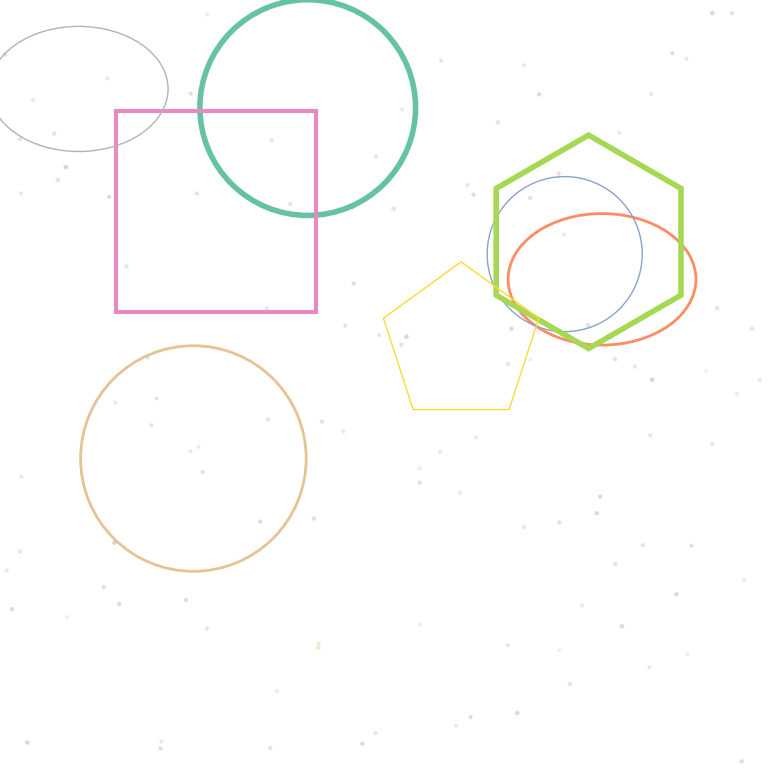[{"shape": "circle", "thickness": 2, "radius": 0.7, "center": [0.4, 0.86]}, {"shape": "oval", "thickness": 1, "radius": 0.61, "center": [0.782, 0.637]}, {"shape": "circle", "thickness": 0.5, "radius": 0.5, "center": [0.733, 0.67]}, {"shape": "square", "thickness": 1.5, "radius": 0.65, "center": [0.281, 0.725]}, {"shape": "hexagon", "thickness": 2, "radius": 0.69, "center": [0.764, 0.686]}, {"shape": "pentagon", "thickness": 0.5, "radius": 0.53, "center": [0.599, 0.554]}, {"shape": "circle", "thickness": 1, "radius": 0.73, "center": [0.251, 0.405]}, {"shape": "oval", "thickness": 0.5, "radius": 0.58, "center": [0.102, 0.885]}]